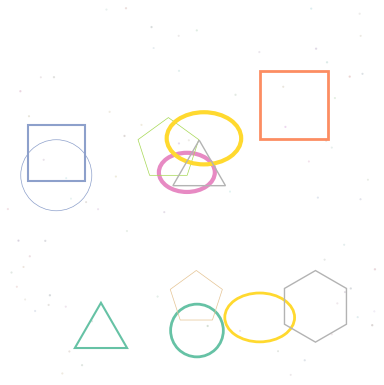[{"shape": "triangle", "thickness": 1.5, "radius": 0.39, "center": [0.262, 0.135]}, {"shape": "circle", "thickness": 2, "radius": 0.34, "center": [0.512, 0.142]}, {"shape": "square", "thickness": 2, "radius": 0.44, "center": [0.765, 0.727]}, {"shape": "circle", "thickness": 0.5, "radius": 0.46, "center": [0.146, 0.545]}, {"shape": "square", "thickness": 1.5, "radius": 0.36, "center": [0.147, 0.602]}, {"shape": "oval", "thickness": 3, "radius": 0.36, "center": [0.485, 0.552]}, {"shape": "pentagon", "thickness": 0.5, "radius": 0.41, "center": [0.437, 0.612]}, {"shape": "oval", "thickness": 3, "radius": 0.48, "center": [0.53, 0.641]}, {"shape": "oval", "thickness": 2, "radius": 0.45, "center": [0.675, 0.175]}, {"shape": "pentagon", "thickness": 0.5, "radius": 0.36, "center": [0.51, 0.226]}, {"shape": "hexagon", "thickness": 1, "radius": 0.46, "center": [0.819, 0.204]}, {"shape": "triangle", "thickness": 1, "radius": 0.39, "center": [0.517, 0.557]}]